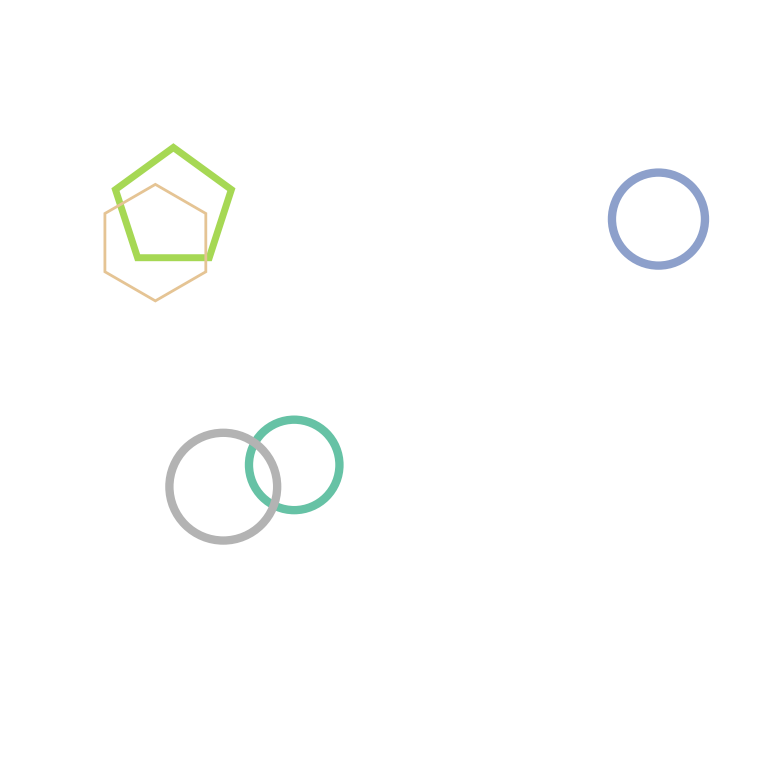[{"shape": "circle", "thickness": 3, "radius": 0.29, "center": [0.382, 0.396]}, {"shape": "circle", "thickness": 3, "radius": 0.3, "center": [0.855, 0.715]}, {"shape": "pentagon", "thickness": 2.5, "radius": 0.4, "center": [0.225, 0.729]}, {"shape": "hexagon", "thickness": 1, "radius": 0.38, "center": [0.202, 0.685]}, {"shape": "circle", "thickness": 3, "radius": 0.35, "center": [0.29, 0.368]}]